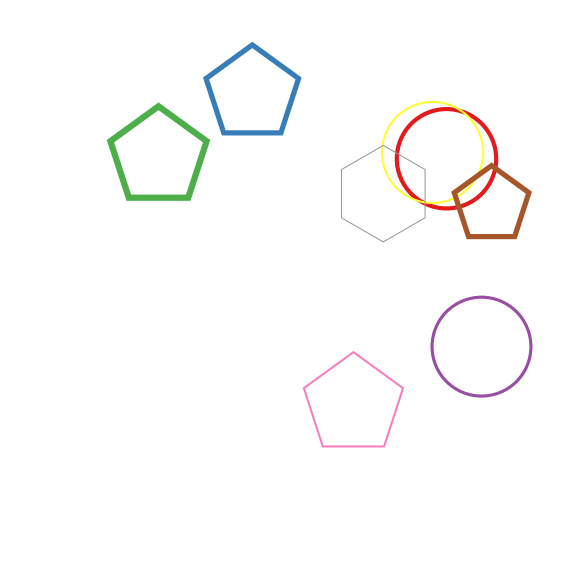[{"shape": "circle", "thickness": 2, "radius": 0.43, "center": [0.773, 0.724]}, {"shape": "pentagon", "thickness": 2.5, "radius": 0.42, "center": [0.437, 0.837]}, {"shape": "pentagon", "thickness": 3, "radius": 0.44, "center": [0.274, 0.728]}, {"shape": "circle", "thickness": 1.5, "radius": 0.43, "center": [0.834, 0.399]}, {"shape": "circle", "thickness": 1, "radius": 0.44, "center": [0.749, 0.735]}, {"shape": "pentagon", "thickness": 2.5, "radius": 0.34, "center": [0.851, 0.644]}, {"shape": "pentagon", "thickness": 1, "radius": 0.45, "center": [0.612, 0.299]}, {"shape": "hexagon", "thickness": 0.5, "radius": 0.42, "center": [0.664, 0.664]}]